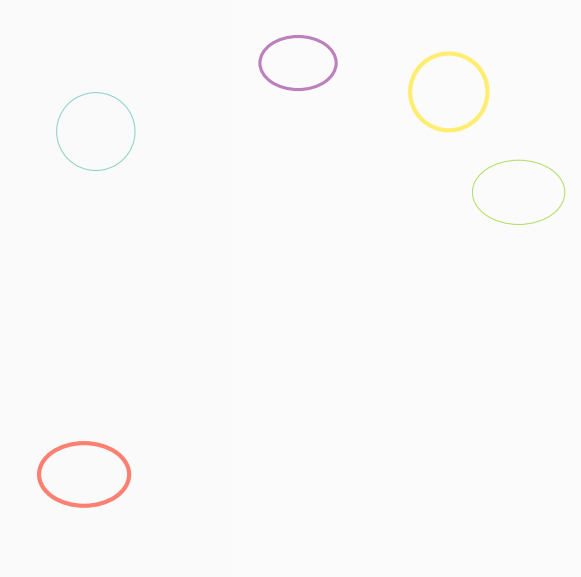[{"shape": "circle", "thickness": 0.5, "radius": 0.34, "center": [0.165, 0.771]}, {"shape": "oval", "thickness": 2, "radius": 0.39, "center": [0.145, 0.178]}, {"shape": "oval", "thickness": 0.5, "radius": 0.4, "center": [0.892, 0.666]}, {"shape": "oval", "thickness": 1.5, "radius": 0.33, "center": [0.513, 0.89]}, {"shape": "circle", "thickness": 2, "radius": 0.33, "center": [0.772, 0.84]}]